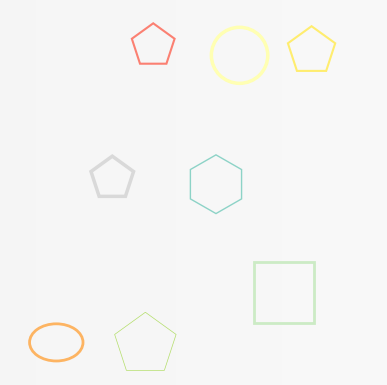[{"shape": "hexagon", "thickness": 1, "radius": 0.38, "center": [0.557, 0.522]}, {"shape": "circle", "thickness": 2.5, "radius": 0.36, "center": [0.618, 0.856]}, {"shape": "pentagon", "thickness": 1.5, "radius": 0.29, "center": [0.395, 0.881]}, {"shape": "oval", "thickness": 2, "radius": 0.34, "center": [0.145, 0.111]}, {"shape": "pentagon", "thickness": 0.5, "radius": 0.42, "center": [0.375, 0.106]}, {"shape": "pentagon", "thickness": 2.5, "radius": 0.29, "center": [0.29, 0.537]}, {"shape": "square", "thickness": 2, "radius": 0.39, "center": [0.733, 0.24]}, {"shape": "pentagon", "thickness": 1.5, "radius": 0.32, "center": [0.804, 0.868]}]